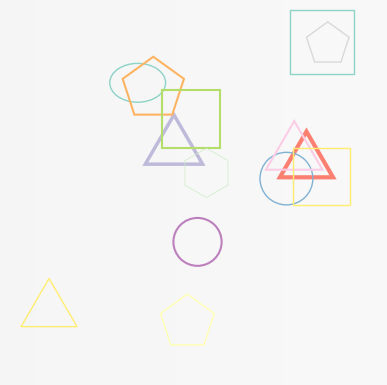[{"shape": "square", "thickness": 1, "radius": 0.41, "center": [0.832, 0.891]}, {"shape": "oval", "thickness": 1, "radius": 0.36, "center": [0.355, 0.785]}, {"shape": "pentagon", "thickness": 1, "radius": 0.36, "center": [0.484, 0.163]}, {"shape": "triangle", "thickness": 2.5, "radius": 0.43, "center": [0.449, 0.616]}, {"shape": "triangle", "thickness": 3, "radius": 0.4, "center": [0.791, 0.579]}, {"shape": "circle", "thickness": 1, "radius": 0.34, "center": [0.739, 0.536]}, {"shape": "pentagon", "thickness": 1.5, "radius": 0.42, "center": [0.396, 0.77]}, {"shape": "square", "thickness": 1.5, "radius": 0.38, "center": [0.494, 0.691]}, {"shape": "triangle", "thickness": 1.5, "radius": 0.42, "center": [0.759, 0.601]}, {"shape": "pentagon", "thickness": 1, "radius": 0.29, "center": [0.846, 0.885]}, {"shape": "circle", "thickness": 1.5, "radius": 0.31, "center": [0.51, 0.372]}, {"shape": "hexagon", "thickness": 0.5, "radius": 0.32, "center": [0.533, 0.551]}, {"shape": "triangle", "thickness": 1, "radius": 0.42, "center": [0.127, 0.193]}, {"shape": "square", "thickness": 1, "radius": 0.37, "center": [0.831, 0.541]}]